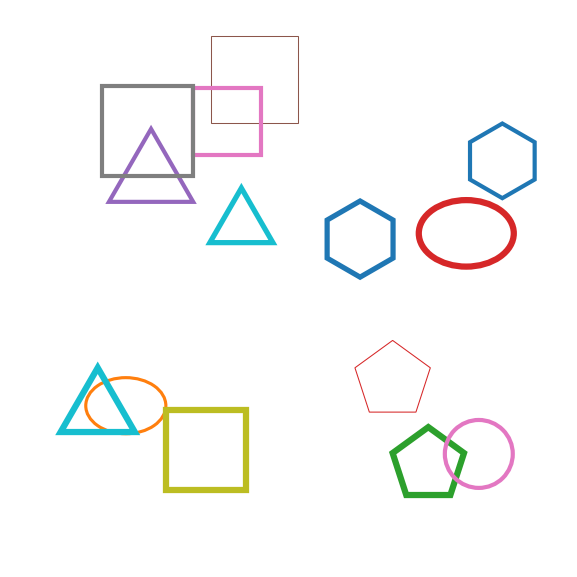[{"shape": "hexagon", "thickness": 2.5, "radius": 0.33, "center": [0.624, 0.585]}, {"shape": "hexagon", "thickness": 2, "radius": 0.32, "center": [0.87, 0.721]}, {"shape": "oval", "thickness": 1.5, "radius": 0.35, "center": [0.218, 0.297]}, {"shape": "pentagon", "thickness": 3, "radius": 0.32, "center": [0.742, 0.195]}, {"shape": "oval", "thickness": 3, "radius": 0.41, "center": [0.807, 0.595]}, {"shape": "pentagon", "thickness": 0.5, "radius": 0.34, "center": [0.68, 0.341]}, {"shape": "triangle", "thickness": 2, "radius": 0.42, "center": [0.262, 0.692]}, {"shape": "square", "thickness": 0.5, "radius": 0.38, "center": [0.441, 0.861]}, {"shape": "square", "thickness": 2, "radius": 0.29, "center": [0.393, 0.789]}, {"shape": "circle", "thickness": 2, "radius": 0.29, "center": [0.829, 0.213]}, {"shape": "square", "thickness": 2, "radius": 0.39, "center": [0.255, 0.772]}, {"shape": "square", "thickness": 3, "radius": 0.34, "center": [0.357, 0.22]}, {"shape": "triangle", "thickness": 2.5, "radius": 0.31, "center": [0.418, 0.61]}, {"shape": "triangle", "thickness": 3, "radius": 0.37, "center": [0.169, 0.288]}]